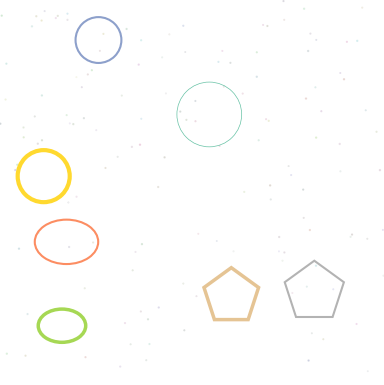[{"shape": "circle", "thickness": 0.5, "radius": 0.42, "center": [0.544, 0.703]}, {"shape": "oval", "thickness": 1.5, "radius": 0.41, "center": [0.173, 0.372]}, {"shape": "circle", "thickness": 1.5, "radius": 0.3, "center": [0.256, 0.896]}, {"shape": "oval", "thickness": 2.5, "radius": 0.31, "center": [0.161, 0.154]}, {"shape": "circle", "thickness": 3, "radius": 0.34, "center": [0.113, 0.542]}, {"shape": "pentagon", "thickness": 2.5, "radius": 0.37, "center": [0.601, 0.23]}, {"shape": "pentagon", "thickness": 1.5, "radius": 0.4, "center": [0.816, 0.242]}]